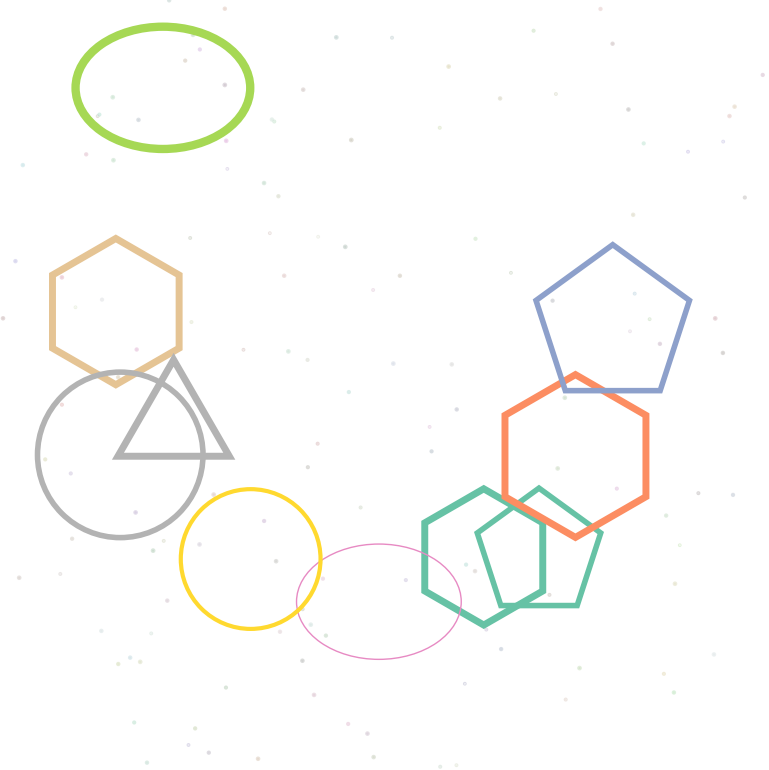[{"shape": "pentagon", "thickness": 2, "radius": 0.42, "center": [0.7, 0.282]}, {"shape": "hexagon", "thickness": 2.5, "radius": 0.44, "center": [0.628, 0.277]}, {"shape": "hexagon", "thickness": 2.5, "radius": 0.53, "center": [0.747, 0.408]}, {"shape": "pentagon", "thickness": 2, "radius": 0.52, "center": [0.796, 0.577]}, {"shape": "oval", "thickness": 0.5, "radius": 0.53, "center": [0.492, 0.219]}, {"shape": "oval", "thickness": 3, "radius": 0.57, "center": [0.212, 0.886]}, {"shape": "circle", "thickness": 1.5, "radius": 0.45, "center": [0.326, 0.274]}, {"shape": "hexagon", "thickness": 2.5, "radius": 0.47, "center": [0.15, 0.595]}, {"shape": "circle", "thickness": 2, "radius": 0.54, "center": [0.156, 0.409]}, {"shape": "triangle", "thickness": 2.5, "radius": 0.42, "center": [0.225, 0.449]}]